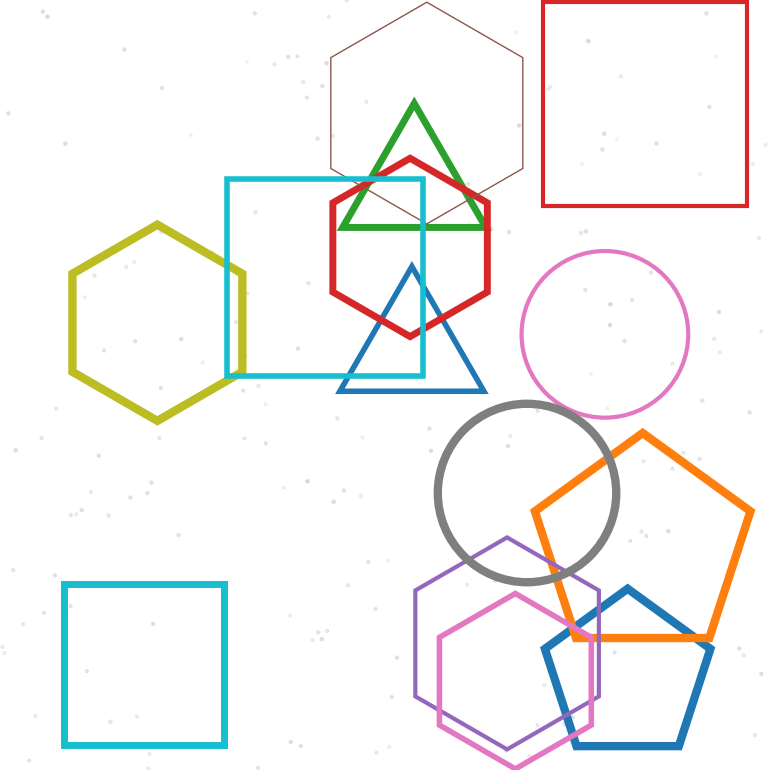[{"shape": "triangle", "thickness": 2, "radius": 0.54, "center": [0.535, 0.546]}, {"shape": "pentagon", "thickness": 3, "radius": 0.57, "center": [0.815, 0.122]}, {"shape": "pentagon", "thickness": 3, "radius": 0.74, "center": [0.835, 0.29]}, {"shape": "triangle", "thickness": 2.5, "radius": 0.54, "center": [0.538, 0.758]}, {"shape": "hexagon", "thickness": 2.5, "radius": 0.58, "center": [0.533, 0.679]}, {"shape": "square", "thickness": 1.5, "radius": 0.66, "center": [0.837, 0.865]}, {"shape": "hexagon", "thickness": 1.5, "radius": 0.69, "center": [0.659, 0.164]}, {"shape": "hexagon", "thickness": 0.5, "radius": 0.72, "center": [0.554, 0.853]}, {"shape": "circle", "thickness": 1.5, "radius": 0.54, "center": [0.786, 0.566]}, {"shape": "hexagon", "thickness": 2, "radius": 0.57, "center": [0.669, 0.115]}, {"shape": "circle", "thickness": 3, "radius": 0.58, "center": [0.684, 0.36]}, {"shape": "hexagon", "thickness": 3, "radius": 0.64, "center": [0.204, 0.581]}, {"shape": "square", "thickness": 2, "radius": 0.64, "center": [0.422, 0.64]}, {"shape": "square", "thickness": 2.5, "radius": 0.52, "center": [0.187, 0.137]}]